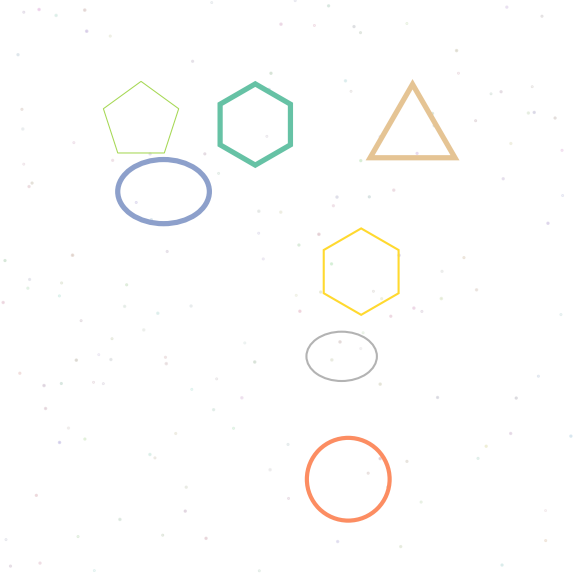[{"shape": "hexagon", "thickness": 2.5, "radius": 0.35, "center": [0.442, 0.784]}, {"shape": "circle", "thickness": 2, "radius": 0.36, "center": [0.603, 0.169]}, {"shape": "oval", "thickness": 2.5, "radius": 0.4, "center": [0.283, 0.667]}, {"shape": "pentagon", "thickness": 0.5, "radius": 0.34, "center": [0.244, 0.79]}, {"shape": "hexagon", "thickness": 1, "radius": 0.37, "center": [0.625, 0.529]}, {"shape": "triangle", "thickness": 2.5, "radius": 0.42, "center": [0.714, 0.768]}, {"shape": "oval", "thickness": 1, "radius": 0.31, "center": [0.592, 0.382]}]